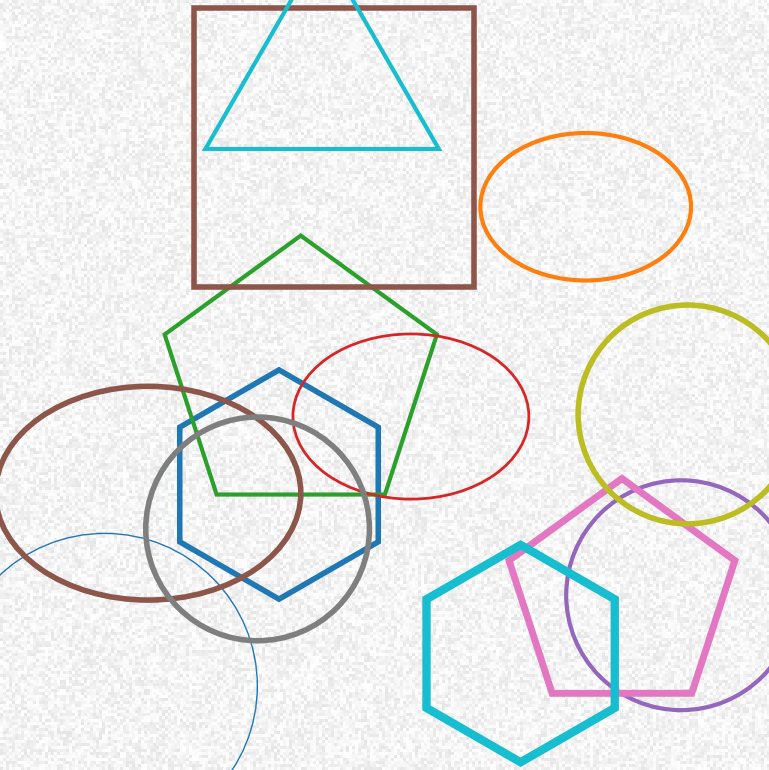[{"shape": "circle", "thickness": 0.5, "radius": 0.99, "center": [0.136, 0.109]}, {"shape": "hexagon", "thickness": 2, "radius": 0.74, "center": [0.362, 0.371]}, {"shape": "oval", "thickness": 1.5, "radius": 0.68, "center": [0.761, 0.732]}, {"shape": "pentagon", "thickness": 1.5, "radius": 0.93, "center": [0.391, 0.508]}, {"shape": "oval", "thickness": 1, "radius": 0.77, "center": [0.534, 0.459]}, {"shape": "circle", "thickness": 1.5, "radius": 0.75, "center": [0.885, 0.227]}, {"shape": "square", "thickness": 2, "radius": 0.91, "center": [0.434, 0.808]}, {"shape": "oval", "thickness": 2, "radius": 0.99, "center": [0.192, 0.36]}, {"shape": "pentagon", "thickness": 2.5, "radius": 0.77, "center": [0.808, 0.224]}, {"shape": "circle", "thickness": 2, "radius": 0.73, "center": [0.335, 0.313]}, {"shape": "circle", "thickness": 2, "radius": 0.71, "center": [0.893, 0.462]}, {"shape": "hexagon", "thickness": 3, "radius": 0.71, "center": [0.676, 0.151]}, {"shape": "triangle", "thickness": 1.5, "radius": 0.88, "center": [0.418, 0.894]}]